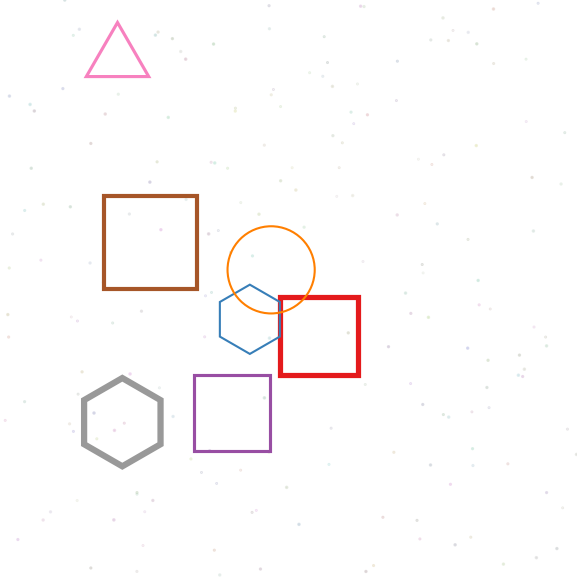[{"shape": "square", "thickness": 2.5, "radius": 0.34, "center": [0.552, 0.417]}, {"shape": "hexagon", "thickness": 1, "radius": 0.3, "center": [0.433, 0.446]}, {"shape": "square", "thickness": 1.5, "radius": 0.33, "center": [0.402, 0.284]}, {"shape": "circle", "thickness": 1, "radius": 0.38, "center": [0.469, 0.532]}, {"shape": "square", "thickness": 2, "radius": 0.4, "center": [0.26, 0.579]}, {"shape": "triangle", "thickness": 1.5, "radius": 0.31, "center": [0.203, 0.898]}, {"shape": "hexagon", "thickness": 3, "radius": 0.38, "center": [0.212, 0.268]}]